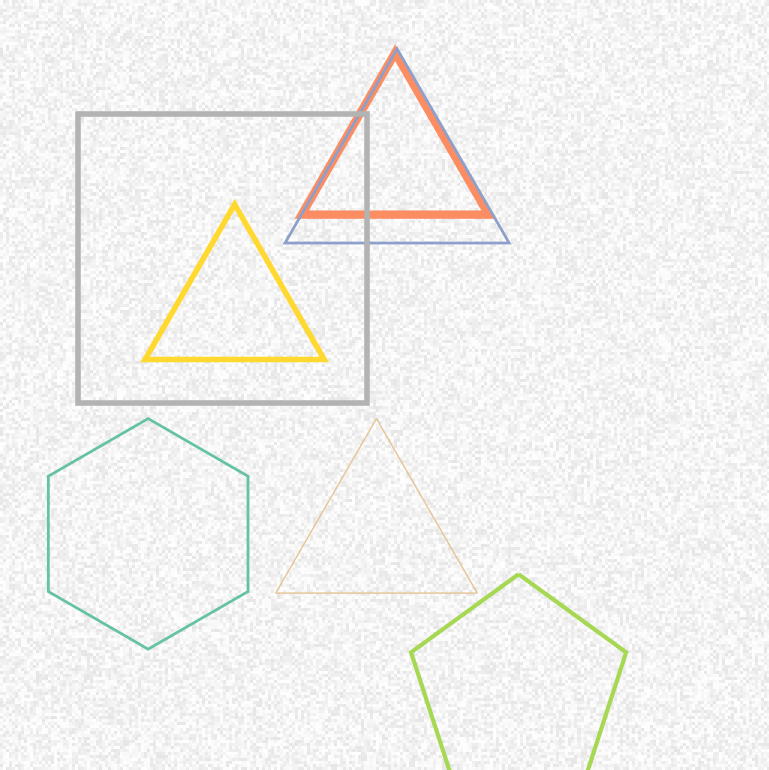[{"shape": "hexagon", "thickness": 1, "radius": 0.75, "center": [0.192, 0.307]}, {"shape": "triangle", "thickness": 3, "radius": 0.7, "center": [0.513, 0.791]}, {"shape": "triangle", "thickness": 1, "radius": 0.84, "center": [0.516, 0.768]}, {"shape": "pentagon", "thickness": 1.5, "radius": 0.73, "center": [0.674, 0.107]}, {"shape": "triangle", "thickness": 2, "radius": 0.67, "center": [0.305, 0.6]}, {"shape": "triangle", "thickness": 0.5, "radius": 0.76, "center": [0.489, 0.305]}, {"shape": "square", "thickness": 2, "radius": 0.94, "center": [0.289, 0.664]}]